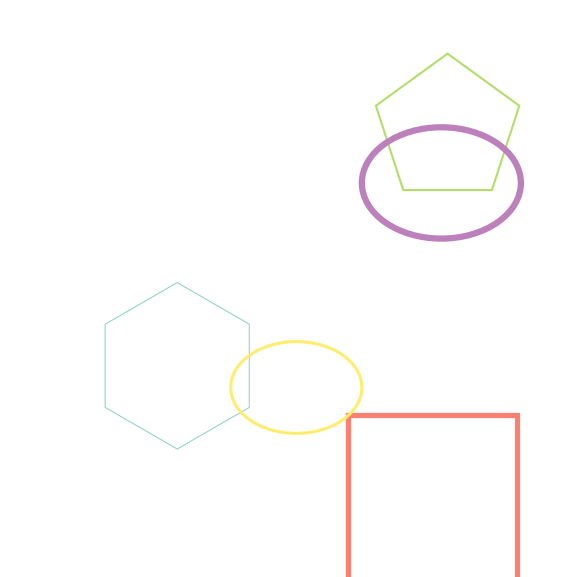[{"shape": "hexagon", "thickness": 0.5, "radius": 0.72, "center": [0.307, 0.366]}, {"shape": "square", "thickness": 2.5, "radius": 0.73, "center": [0.749, 0.134]}, {"shape": "pentagon", "thickness": 1, "radius": 0.65, "center": [0.775, 0.776]}, {"shape": "oval", "thickness": 3, "radius": 0.69, "center": [0.764, 0.682]}, {"shape": "oval", "thickness": 1.5, "radius": 0.57, "center": [0.513, 0.328]}]